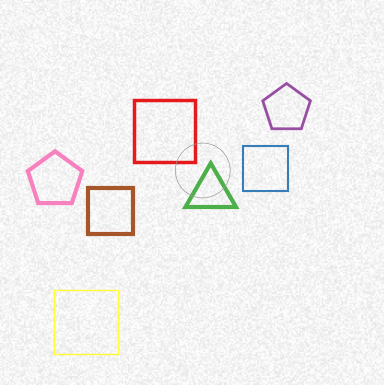[{"shape": "square", "thickness": 2.5, "radius": 0.4, "center": [0.426, 0.66]}, {"shape": "square", "thickness": 1.5, "radius": 0.29, "center": [0.69, 0.563]}, {"shape": "triangle", "thickness": 3, "radius": 0.38, "center": [0.547, 0.5]}, {"shape": "pentagon", "thickness": 2, "radius": 0.33, "center": [0.744, 0.718]}, {"shape": "square", "thickness": 1, "radius": 0.42, "center": [0.223, 0.164]}, {"shape": "square", "thickness": 3, "radius": 0.3, "center": [0.287, 0.451]}, {"shape": "pentagon", "thickness": 3, "radius": 0.37, "center": [0.143, 0.533]}, {"shape": "circle", "thickness": 0.5, "radius": 0.36, "center": [0.527, 0.557]}]